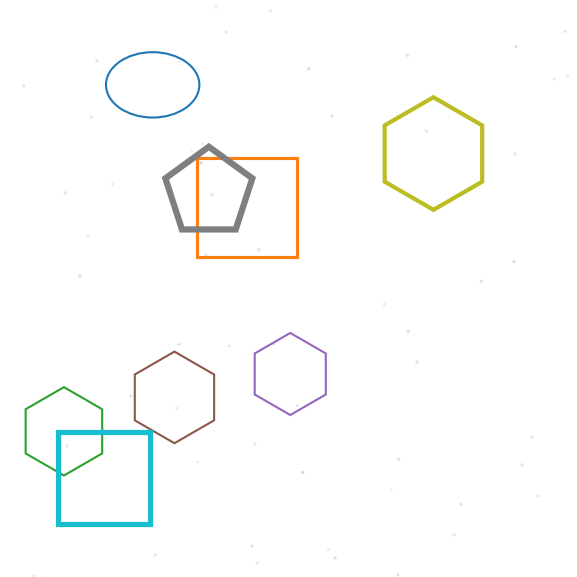[{"shape": "oval", "thickness": 1, "radius": 0.4, "center": [0.264, 0.852]}, {"shape": "square", "thickness": 1.5, "radius": 0.43, "center": [0.427, 0.64]}, {"shape": "hexagon", "thickness": 1, "radius": 0.38, "center": [0.111, 0.252]}, {"shape": "hexagon", "thickness": 1, "radius": 0.36, "center": [0.503, 0.352]}, {"shape": "hexagon", "thickness": 1, "radius": 0.4, "center": [0.302, 0.311]}, {"shape": "pentagon", "thickness": 3, "radius": 0.4, "center": [0.362, 0.666]}, {"shape": "hexagon", "thickness": 2, "radius": 0.49, "center": [0.751, 0.733]}, {"shape": "square", "thickness": 2.5, "radius": 0.4, "center": [0.18, 0.172]}]